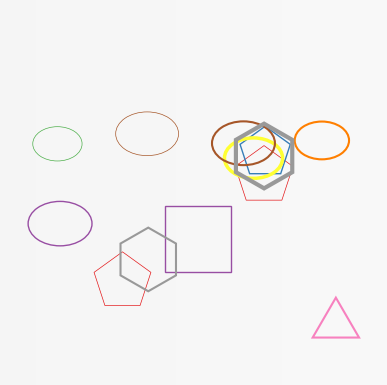[{"shape": "pentagon", "thickness": 0.5, "radius": 0.39, "center": [0.316, 0.269]}, {"shape": "pentagon", "thickness": 0.5, "radius": 0.39, "center": [0.681, 0.543]}, {"shape": "pentagon", "thickness": 1, "radius": 0.34, "center": [0.684, 0.604]}, {"shape": "oval", "thickness": 0.5, "radius": 0.32, "center": [0.148, 0.626]}, {"shape": "square", "thickness": 1, "radius": 0.43, "center": [0.511, 0.38]}, {"shape": "oval", "thickness": 1, "radius": 0.41, "center": [0.155, 0.419]}, {"shape": "oval", "thickness": 1.5, "radius": 0.35, "center": [0.831, 0.635]}, {"shape": "oval", "thickness": 2.5, "radius": 0.37, "center": [0.654, 0.589]}, {"shape": "oval", "thickness": 0.5, "radius": 0.41, "center": [0.38, 0.653]}, {"shape": "oval", "thickness": 1.5, "radius": 0.41, "center": [0.628, 0.628]}, {"shape": "triangle", "thickness": 1.5, "radius": 0.35, "center": [0.867, 0.158]}, {"shape": "hexagon", "thickness": 1.5, "radius": 0.41, "center": [0.383, 0.326]}, {"shape": "hexagon", "thickness": 3, "radius": 0.42, "center": [0.682, 0.595]}]